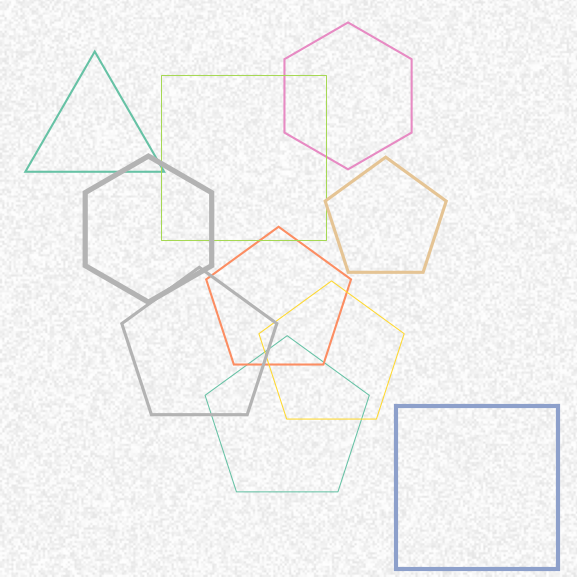[{"shape": "triangle", "thickness": 1, "radius": 0.69, "center": [0.164, 0.771]}, {"shape": "pentagon", "thickness": 0.5, "radius": 0.75, "center": [0.497, 0.268]}, {"shape": "pentagon", "thickness": 1, "radius": 0.66, "center": [0.482, 0.475]}, {"shape": "square", "thickness": 2, "radius": 0.7, "center": [0.826, 0.155]}, {"shape": "hexagon", "thickness": 1, "radius": 0.64, "center": [0.603, 0.833]}, {"shape": "square", "thickness": 0.5, "radius": 0.72, "center": [0.422, 0.726]}, {"shape": "pentagon", "thickness": 0.5, "radius": 0.66, "center": [0.574, 0.38]}, {"shape": "pentagon", "thickness": 1.5, "radius": 0.55, "center": [0.668, 0.617]}, {"shape": "hexagon", "thickness": 2.5, "radius": 0.63, "center": [0.257, 0.602]}, {"shape": "pentagon", "thickness": 1.5, "radius": 0.71, "center": [0.345, 0.395]}]